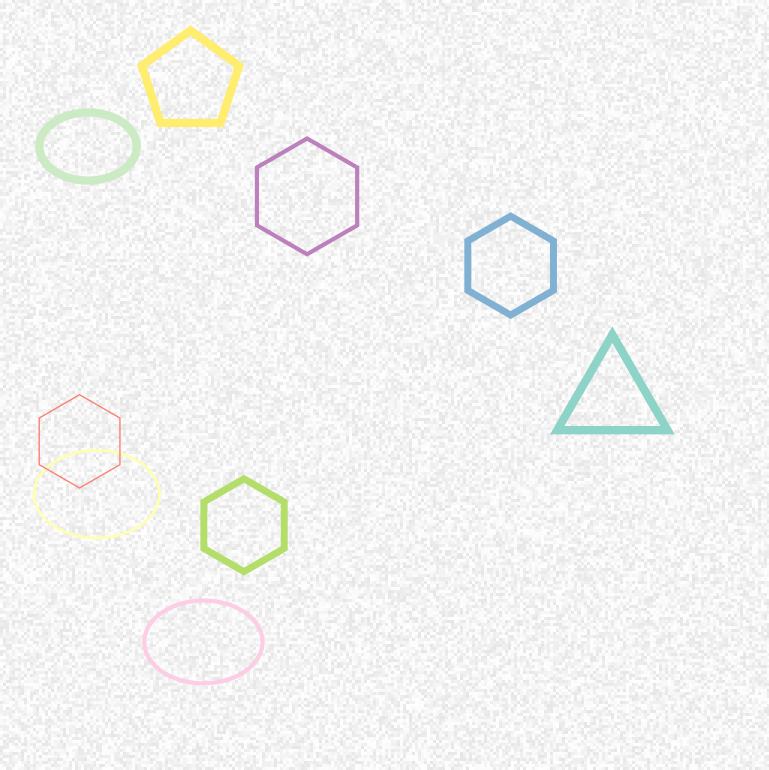[{"shape": "triangle", "thickness": 3, "radius": 0.41, "center": [0.795, 0.483]}, {"shape": "oval", "thickness": 1, "radius": 0.41, "center": [0.126, 0.358]}, {"shape": "hexagon", "thickness": 0.5, "radius": 0.3, "center": [0.103, 0.427]}, {"shape": "hexagon", "thickness": 2.5, "radius": 0.32, "center": [0.663, 0.655]}, {"shape": "hexagon", "thickness": 2.5, "radius": 0.3, "center": [0.317, 0.318]}, {"shape": "oval", "thickness": 1.5, "radius": 0.38, "center": [0.264, 0.166]}, {"shape": "hexagon", "thickness": 1.5, "radius": 0.38, "center": [0.399, 0.745]}, {"shape": "oval", "thickness": 3, "radius": 0.32, "center": [0.114, 0.81]}, {"shape": "pentagon", "thickness": 3, "radius": 0.33, "center": [0.247, 0.894]}]